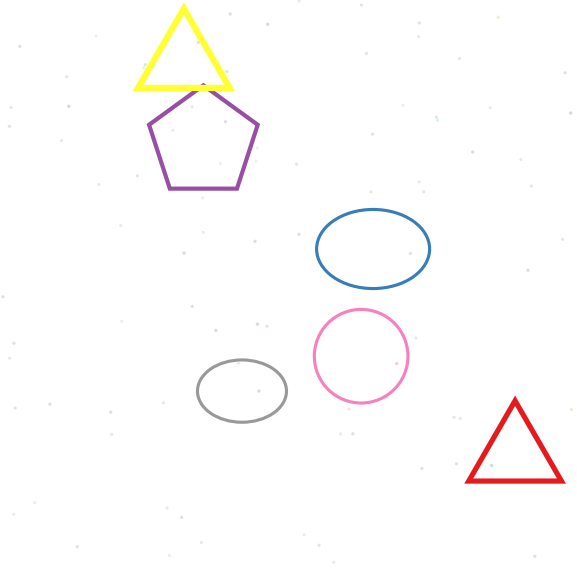[{"shape": "triangle", "thickness": 2.5, "radius": 0.46, "center": [0.892, 0.212]}, {"shape": "oval", "thickness": 1.5, "radius": 0.49, "center": [0.646, 0.568]}, {"shape": "pentagon", "thickness": 2, "radius": 0.49, "center": [0.352, 0.752]}, {"shape": "triangle", "thickness": 3, "radius": 0.46, "center": [0.318, 0.893]}, {"shape": "circle", "thickness": 1.5, "radius": 0.41, "center": [0.625, 0.382]}, {"shape": "oval", "thickness": 1.5, "radius": 0.39, "center": [0.419, 0.322]}]